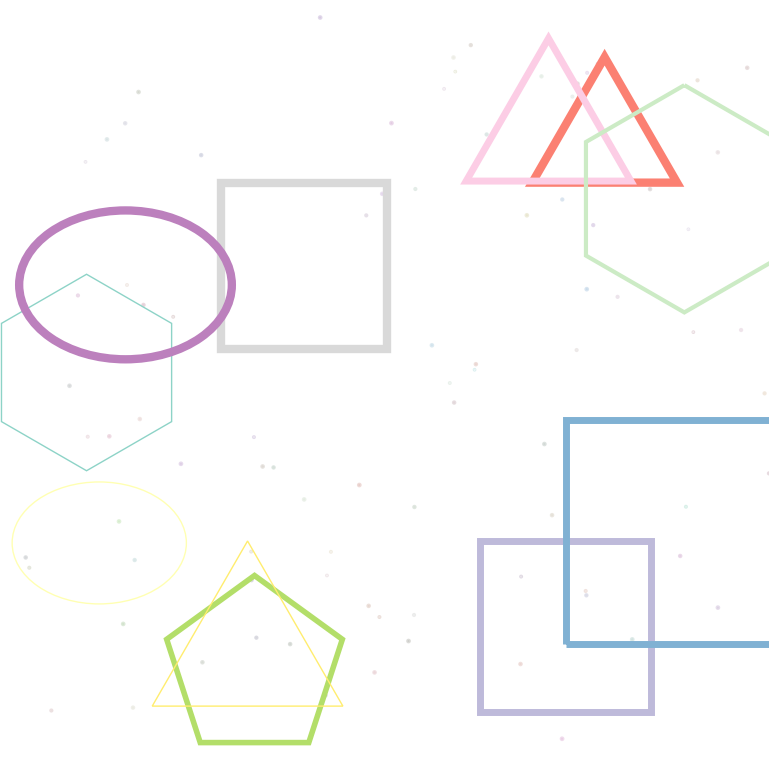[{"shape": "hexagon", "thickness": 0.5, "radius": 0.64, "center": [0.112, 0.516]}, {"shape": "oval", "thickness": 0.5, "radius": 0.57, "center": [0.129, 0.295]}, {"shape": "square", "thickness": 2.5, "radius": 0.56, "center": [0.735, 0.186]}, {"shape": "triangle", "thickness": 3, "radius": 0.54, "center": [0.785, 0.817]}, {"shape": "square", "thickness": 2.5, "radius": 0.73, "center": [0.881, 0.309]}, {"shape": "pentagon", "thickness": 2, "radius": 0.6, "center": [0.331, 0.133]}, {"shape": "triangle", "thickness": 2.5, "radius": 0.62, "center": [0.712, 0.827]}, {"shape": "square", "thickness": 3, "radius": 0.54, "center": [0.395, 0.654]}, {"shape": "oval", "thickness": 3, "radius": 0.69, "center": [0.163, 0.63]}, {"shape": "hexagon", "thickness": 1.5, "radius": 0.74, "center": [0.889, 0.742]}, {"shape": "triangle", "thickness": 0.5, "radius": 0.71, "center": [0.321, 0.154]}]